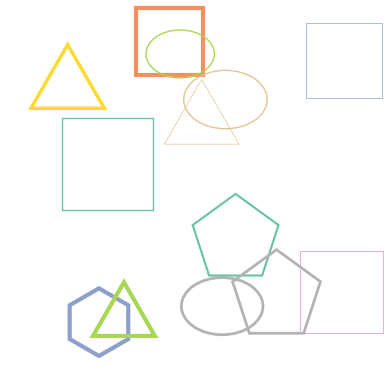[{"shape": "square", "thickness": 1, "radius": 0.6, "center": [0.279, 0.574]}, {"shape": "pentagon", "thickness": 1.5, "radius": 0.59, "center": [0.612, 0.379]}, {"shape": "square", "thickness": 3, "radius": 0.43, "center": [0.441, 0.892]}, {"shape": "square", "thickness": 0.5, "radius": 0.49, "center": [0.894, 0.843]}, {"shape": "hexagon", "thickness": 3, "radius": 0.44, "center": [0.257, 0.163]}, {"shape": "square", "thickness": 0.5, "radius": 0.53, "center": [0.887, 0.241]}, {"shape": "oval", "thickness": 1, "radius": 0.44, "center": [0.468, 0.86]}, {"shape": "triangle", "thickness": 3, "radius": 0.46, "center": [0.322, 0.174]}, {"shape": "triangle", "thickness": 2.5, "radius": 0.55, "center": [0.176, 0.774]}, {"shape": "oval", "thickness": 1, "radius": 0.54, "center": [0.586, 0.741]}, {"shape": "triangle", "thickness": 0.5, "radius": 0.56, "center": [0.524, 0.682]}, {"shape": "pentagon", "thickness": 2, "radius": 0.6, "center": [0.718, 0.231]}, {"shape": "oval", "thickness": 2, "radius": 0.53, "center": [0.577, 0.205]}]